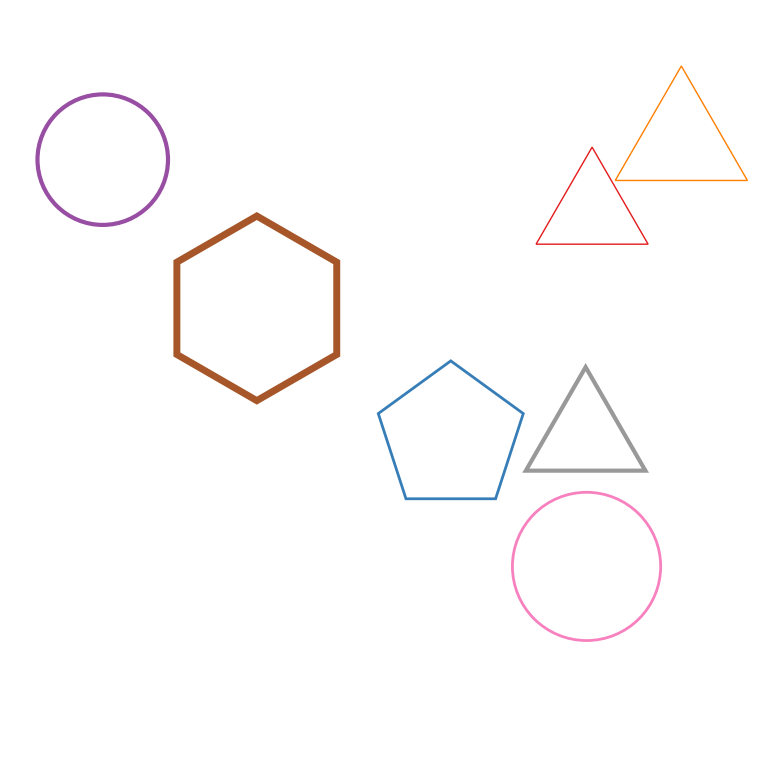[{"shape": "triangle", "thickness": 0.5, "radius": 0.42, "center": [0.769, 0.725]}, {"shape": "pentagon", "thickness": 1, "radius": 0.49, "center": [0.585, 0.432]}, {"shape": "circle", "thickness": 1.5, "radius": 0.42, "center": [0.133, 0.793]}, {"shape": "triangle", "thickness": 0.5, "radius": 0.5, "center": [0.885, 0.815]}, {"shape": "hexagon", "thickness": 2.5, "radius": 0.6, "center": [0.334, 0.6]}, {"shape": "circle", "thickness": 1, "radius": 0.48, "center": [0.762, 0.264]}, {"shape": "triangle", "thickness": 1.5, "radius": 0.45, "center": [0.761, 0.434]}]